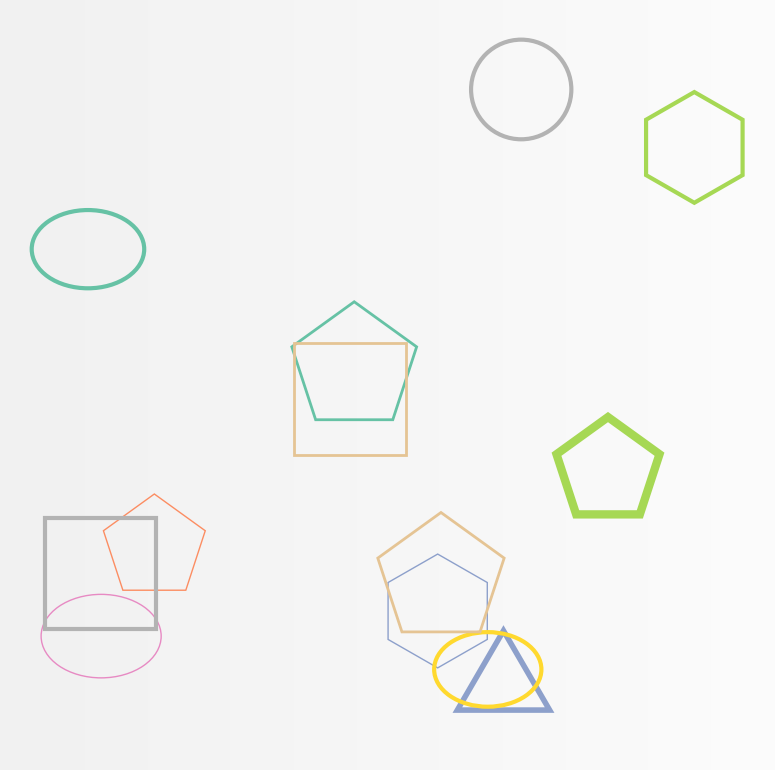[{"shape": "oval", "thickness": 1.5, "radius": 0.36, "center": [0.113, 0.676]}, {"shape": "pentagon", "thickness": 1, "radius": 0.42, "center": [0.457, 0.523]}, {"shape": "pentagon", "thickness": 0.5, "radius": 0.35, "center": [0.199, 0.289]}, {"shape": "hexagon", "thickness": 0.5, "radius": 0.37, "center": [0.565, 0.207]}, {"shape": "triangle", "thickness": 2, "radius": 0.34, "center": [0.65, 0.112]}, {"shape": "oval", "thickness": 0.5, "radius": 0.39, "center": [0.131, 0.174]}, {"shape": "pentagon", "thickness": 3, "radius": 0.35, "center": [0.785, 0.389]}, {"shape": "hexagon", "thickness": 1.5, "radius": 0.36, "center": [0.896, 0.809]}, {"shape": "oval", "thickness": 1.5, "radius": 0.35, "center": [0.629, 0.131]}, {"shape": "square", "thickness": 1, "radius": 0.36, "center": [0.451, 0.482]}, {"shape": "pentagon", "thickness": 1, "radius": 0.43, "center": [0.569, 0.249]}, {"shape": "circle", "thickness": 1.5, "radius": 0.32, "center": [0.673, 0.884]}, {"shape": "square", "thickness": 1.5, "radius": 0.36, "center": [0.129, 0.255]}]